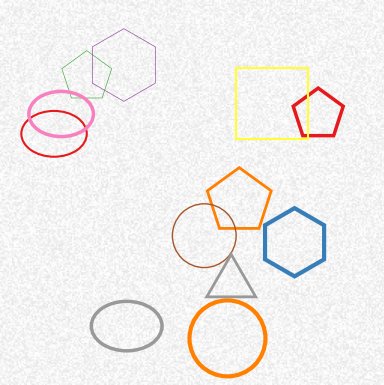[{"shape": "pentagon", "thickness": 2.5, "radius": 0.34, "center": [0.827, 0.703]}, {"shape": "oval", "thickness": 1.5, "radius": 0.42, "center": [0.14, 0.652]}, {"shape": "hexagon", "thickness": 3, "radius": 0.44, "center": [0.765, 0.371]}, {"shape": "pentagon", "thickness": 0.5, "radius": 0.34, "center": [0.225, 0.801]}, {"shape": "hexagon", "thickness": 0.5, "radius": 0.47, "center": [0.322, 0.831]}, {"shape": "pentagon", "thickness": 2, "radius": 0.44, "center": [0.621, 0.477]}, {"shape": "circle", "thickness": 3, "radius": 0.49, "center": [0.591, 0.121]}, {"shape": "square", "thickness": 1.5, "radius": 0.46, "center": [0.707, 0.731]}, {"shape": "circle", "thickness": 1, "radius": 0.41, "center": [0.531, 0.388]}, {"shape": "oval", "thickness": 2.5, "radius": 0.42, "center": [0.159, 0.704]}, {"shape": "oval", "thickness": 2.5, "radius": 0.46, "center": [0.329, 0.153]}, {"shape": "triangle", "thickness": 2, "radius": 0.37, "center": [0.601, 0.266]}]